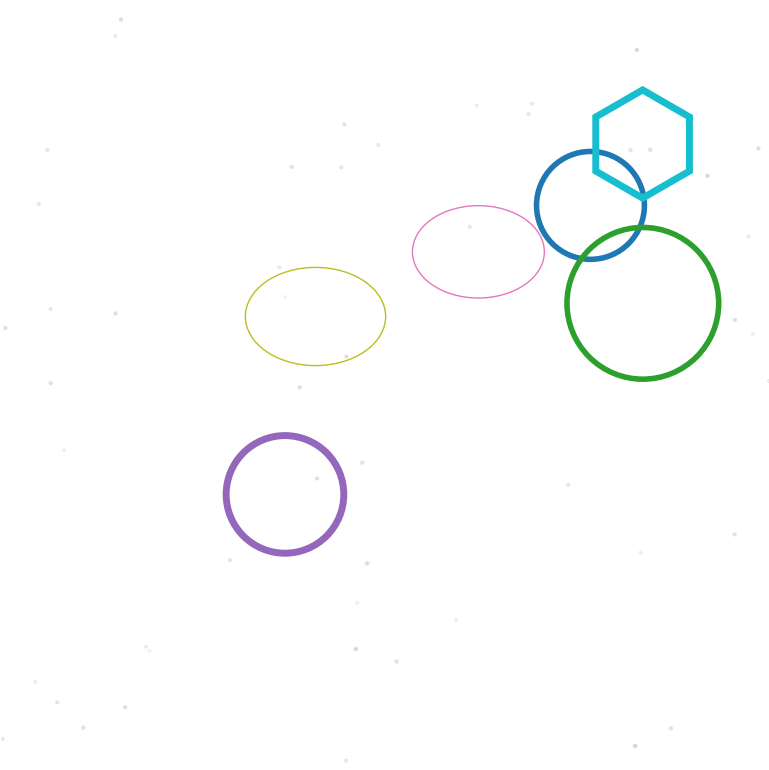[{"shape": "circle", "thickness": 2, "radius": 0.35, "center": [0.767, 0.733]}, {"shape": "circle", "thickness": 2, "radius": 0.49, "center": [0.835, 0.606]}, {"shape": "circle", "thickness": 2.5, "radius": 0.38, "center": [0.37, 0.358]}, {"shape": "oval", "thickness": 0.5, "radius": 0.43, "center": [0.621, 0.673]}, {"shape": "oval", "thickness": 0.5, "radius": 0.46, "center": [0.41, 0.589]}, {"shape": "hexagon", "thickness": 2.5, "radius": 0.35, "center": [0.835, 0.813]}]